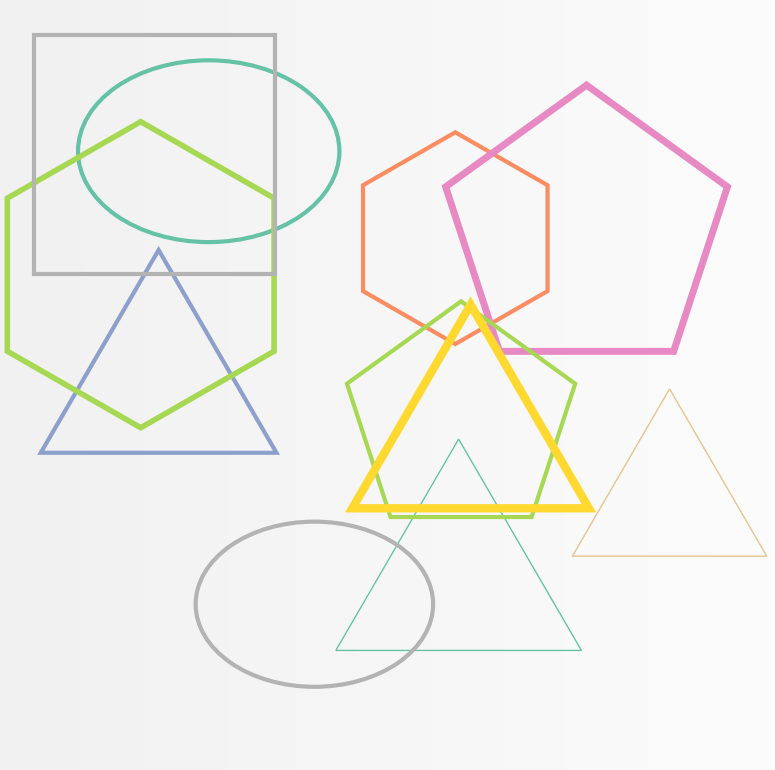[{"shape": "triangle", "thickness": 0.5, "radius": 0.91, "center": [0.592, 0.247]}, {"shape": "oval", "thickness": 1.5, "radius": 0.84, "center": [0.269, 0.804]}, {"shape": "hexagon", "thickness": 1.5, "radius": 0.69, "center": [0.587, 0.691]}, {"shape": "triangle", "thickness": 1.5, "radius": 0.88, "center": [0.205, 0.5]}, {"shape": "pentagon", "thickness": 2.5, "radius": 0.96, "center": [0.757, 0.698]}, {"shape": "pentagon", "thickness": 1.5, "radius": 0.77, "center": [0.595, 0.454]}, {"shape": "hexagon", "thickness": 2, "radius": 0.99, "center": [0.182, 0.643]}, {"shape": "triangle", "thickness": 3, "radius": 0.88, "center": [0.607, 0.428]}, {"shape": "triangle", "thickness": 0.5, "radius": 0.72, "center": [0.864, 0.35]}, {"shape": "square", "thickness": 1.5, "radius": 0.78, "center": [0.199, 0.799]}, {"shape": "oval", "thickness": 1.5, "radius": 0.77, "center": [0.406, 0.215]}]